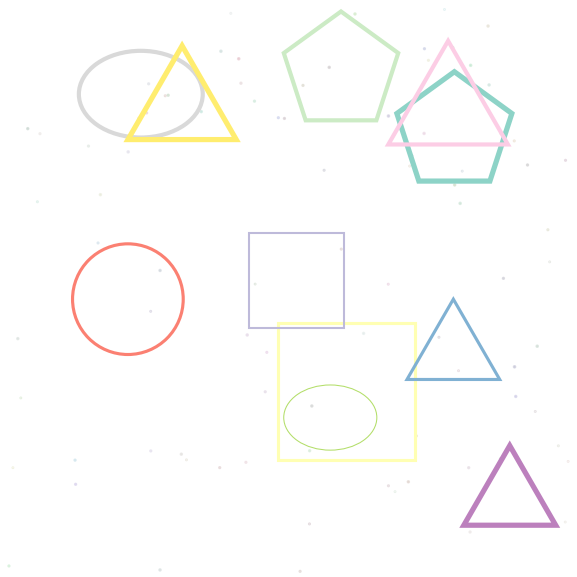[{"shape": "pentagon", "thickness": 2.5, "radius": 0.52, "center": [0.787, 0.77]}, {"shape": "square", "thickness": 1.5, "radius": 0.59, "center": [0.601, 0.321]}, {"shape": "square", "thickness": 1, "radius": 0.41, "center": [0.513, 0.513]}, {"shape": "circle", "thickness": 1.5, "radius": 0.48, "center": [0.221, 0.481]}, {"shape": "triangle", "thickness": 1.5, "radius": 0.46, "center": [0.785, 0.388]}, {"shape": "oval", "thickness": 0.5, "radius": 0.4, "center": [0.572, 0.276]}, {"shape": "triangle", "thickness": 2, "radius": 0.6, "center": [0.776, 0.809]}, {"shape": "oval", "thickness": 2, "radius": 0.54, "center": [0.244, 0.836]}, {"shape": "triangle", "thickness": 2.5, "radius": 0.46, "center": [0.883, 0.136]}, {"shape": "pentagon", "thickness": 2, "radius": 0.52, "center": [0.59, 0.875]}, {"shape": "triangle", "thickness": 2.5, "radius": 0.54, "center": [0.315, 0.812]}]